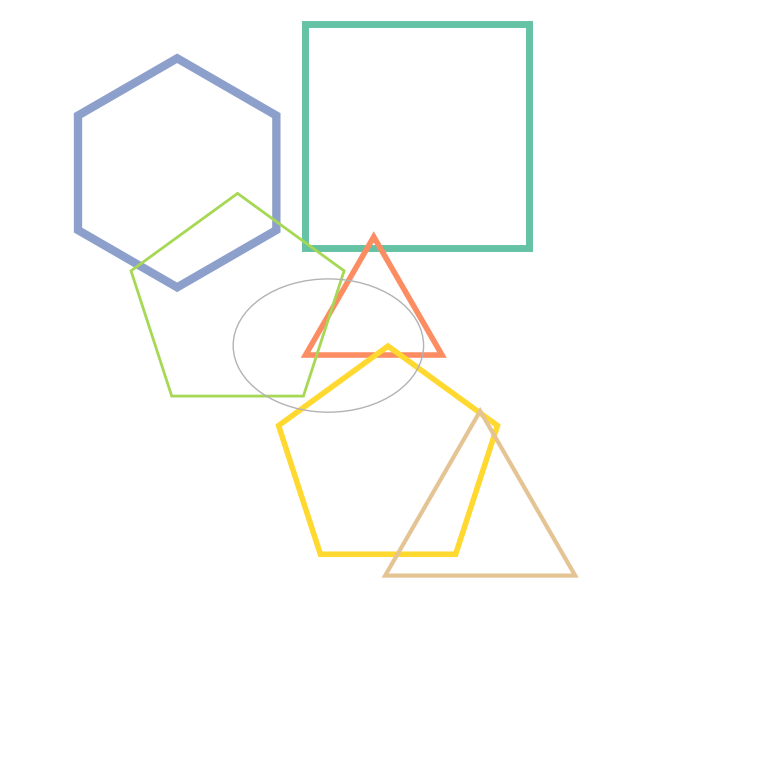[{"shape": "square", "thickness": 2.5, "radius": 0.73, "center": [0.542, 0.824]}, {"shape": "triangle", "thickness": 2, "radius": 0.51, "center": [0.485, 0.59]}, {"shape": "hexagon", "thickness": 3, "radius": 0.74, "center": [0.23, 0.776]}, {"shape": "pentagon", "thickness": 1, "radius": 0.73, "center": [0.309, 0.603]}, {"shape": "pentagon", "thickness": 2, "radius": 0.75, "center": [0.504, 0.401]}, {"shape": "triangle", "thickness": 1.5, "radius": 0.71, "center": [0.624, 0.324]}, {"shape": "oval", "thickness": 0.5, "radius": 0.62, "center": [0.426, 0.551]}]